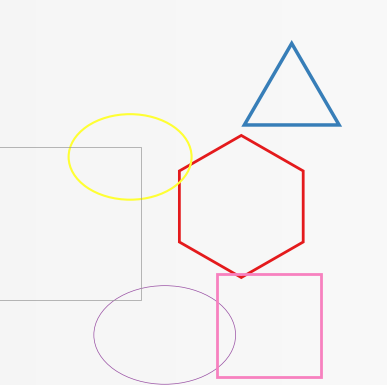[{"shape": "hexagon", "thickness": 2, "radius": 0.92, "center": [0.623, 0.464]}, {"shape": "triangle", "thickness": 2.5, "radius": 0.71, "center": [0.753, 0.746]}, {"shape": "oval", "thickness": 0.5, "radius": 0.91, "center": [0.425, 0.13]}, {"shape": "oval", "thickness": 1.5, "radius": 0.79, "center": [0.336, 0.592]}, {"shape": "square", "thickness": 2, "radius": 0.67, "center": [0.695, 0.155]}, {"shape": "square", "thickness": 0.5, "radius": 1.0, "center": [0.165, 0.419]}]